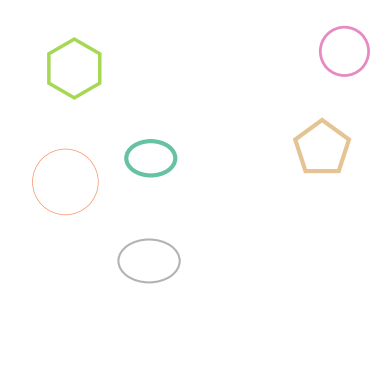[{"shape": "oval", "thickness": 3, "radius": 0.32, "center": [0.392, 0.589]}, {"shape": "circle", "thickness": 0.5, "radius": 0.43, "center": [0.17, 0.527]}, {"shape": "circle", "thickness": 2, "radius": 0.31, "center": [0.895, 0.867]}, {"shape": "hexagon", "thickness": 2.5, "radius": 0.38, "center": [0.193, 0.822]}, {"shape": "pentagon", "thickness": 3, "radius": 0.37, "center": [0.837, 0.615]}, {"shape": "oval", "thickness": 1.5, "radius": 0.4, "center": [0.387, 0.322]}]